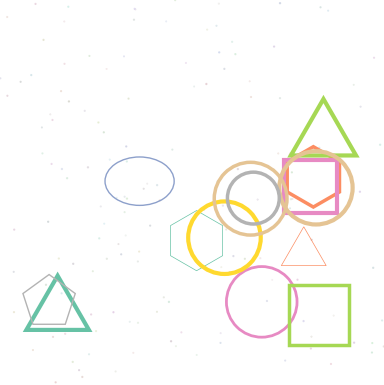[{"shape": "triangle", "thickness": 3, "radius": 0.47, "center": [0.15, 0.19]}, {"shape": "hexagon", "thickness": 0.5, "radius": 0.39, "center": [0.511, 0.375]}, {"shape": "hexagon", "thickness": 2.5, "radius": 0.39, "center": [0.814, 0.541]}, {"shape": "triangle", "thickness": 0.5, "radius": 0.34, "center": [0.789, 0.344]}, {"shape": "oval", "thickness": 1, "radius": 0.45, "center": [0.363, 0.529]}, {"shape": "circle", "thickness": 2, "radius": 0.46, "center": [0.68, 0.216]}, {"shape": "square", "thickness": 3, "radius": 0.34, "center": [0.807, 0.515]}, {"shape": "triangle", "thickness": 3, "radius": 0.49, "center": [0.84, 0.645]}, {"shape": "square", "thickness": 2.5, "radius": 0.39, "center": [0.828, 0.181]}, {"shape": "circle", "thickness": 3, "radius": 0.47, "center": [0.583, 0.383]}, {"shape": "circle", "thickness": 2.5, "radius": 0.47, "center": [0.651, 0.484]}, {"shape": "circle", "thickness": 3, "radius": 0.48, "center": [0.821, 0.512]}, {"shape": "circle", "thickness": 2.5, "radius": 0.34, "center": [0.658, 0.485]}, {"shape": "pentagon", "thickness": 1, "radius": 0.36, "center": [0.128, 0.215]}]